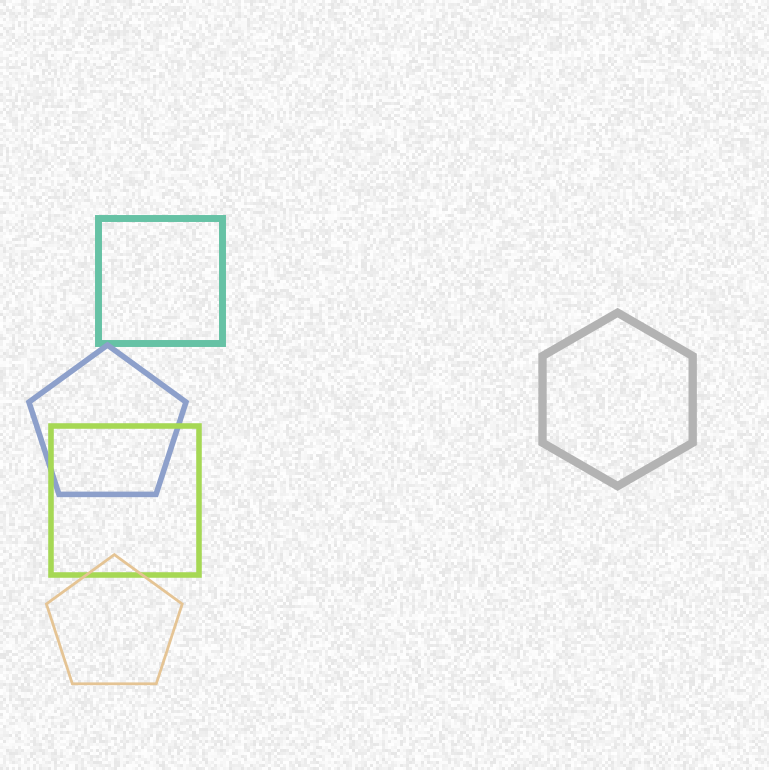[{"shape": "square", "thickness": 2.5, "radius": 0.4, "center": [0.208, 0.636]}, {"shape": "pentagon", "thickness": 2, "radius": 0.54, "center": [0.14, 0.445]}, {"shape": "square", "thickness": 2, "radius": 0.48, "center": [0.162, 0.35]}, {"shape": "pentagon", "thickness": 1, "radius": 0.46, "center": [0.148, 0.187]}, {"shape": "hexagon", "thickness": 3, "radius": 0.56, "center": [0.802, 0.481]}]